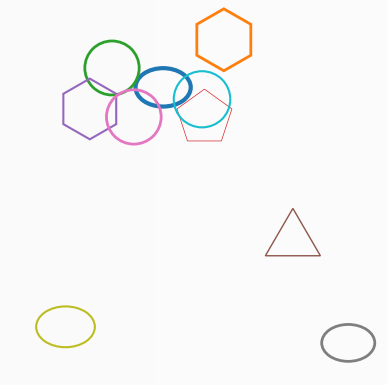[{"shape": "oval", "thickness": 3, "radius": 0.36, "center": [0.421, 0.773]}, {"shape": "hexagon", "thickness": 2, "radius": 0.4, "center": [0.578, 0.897]}, {"shape": "circle", "thickness": 2, "radius": 0.35, "center": [0.289, 0.823]}, {"shape": "pentagon", "thickness": 0.5, "radius": 0.37, "center": [0.528, 0.694]}, {"shape": "hexagon", "thickness": 1.5, "radius": 0.39, "center": [0.232, 0.717]}, {"shape": "triangle", "thickness": 1, "radius": 0.41, "center": [0.756, 0.377]}, {"shape": "circle", "thickness": 2, "radius": 0.35, "center": [0.345, 0.696]}, {"shape": "oval", "thickness": 2, "radius": 0.34, "center": [0.899, 0.109]}, {"shape": "oval", "thickness": 1.5, "radius": 0.38, "center": [0.169, 0.151]}, {"shape": "circle", "thickness": 1.5, "radius": 0.36, "center": [0.521, 0.742]}]